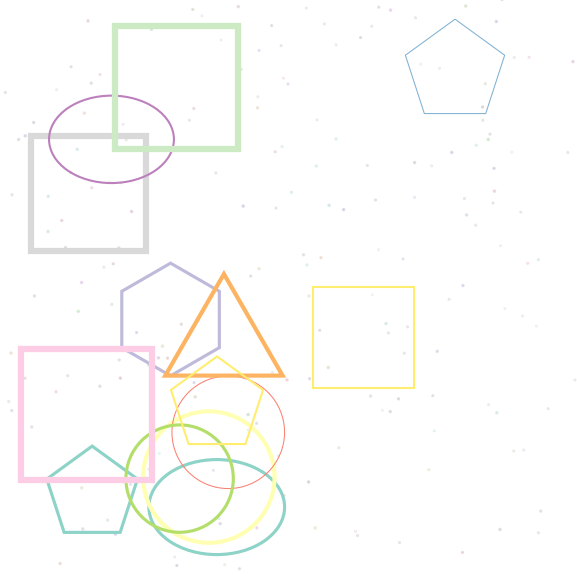[{"shape": "pentagon", "thickness": 1.5, "radius": 0.41, "center": [0.16, 0.144]}, {"shape": "oval", "thickness": 1.5, "radius": 0.59, "center": [0.375, 0.121]}, {"shape": "circle", "thickness": 2, "radius": 0.57, "center": [0.362, 0.173]}, {"shape": "hexagon", "thickness": 1.5, "radius": 0.49, "center": [0.295, 0.446]}, {"shape": "circle", "thickness": 0.5, "radius": 0.49, "center": [0.395, 0.251]}, {"shape": "pentagon", "thickness": 0.5, "radius": 0.45, "center": [0.788, 0.876]}, {"shape": "triangle", "thickness": 2, "radius": 0.59, "center": [0.388, 0.407]}, {"shape": "circle", "thickness": 1.5, "radius": 0.46, "center": [0.311, 0.17]}, {"shape": "square", "thickness": 3, "radius": 0.57, "center": [0.15, 0.281]}, {"shape": "square", "thickness": 3, "radius": 0.5, "center": [0.153, 0.664]}, {"shape": "oval", "thickness": 1, "radius": 0.54, "center": [0.193, 0.758]}, {"shape": "square", "thickness": 3, "radius": 0.53, "center": [0.305, 0.847]}, {"shape": "square", "thickness": 1, "radius": 0.43, "center": [0.629, 0.415]}, {"shape": "pentagon", "thickness": 1, "radius": 0.42, "center": [0.376, 0.298]}]